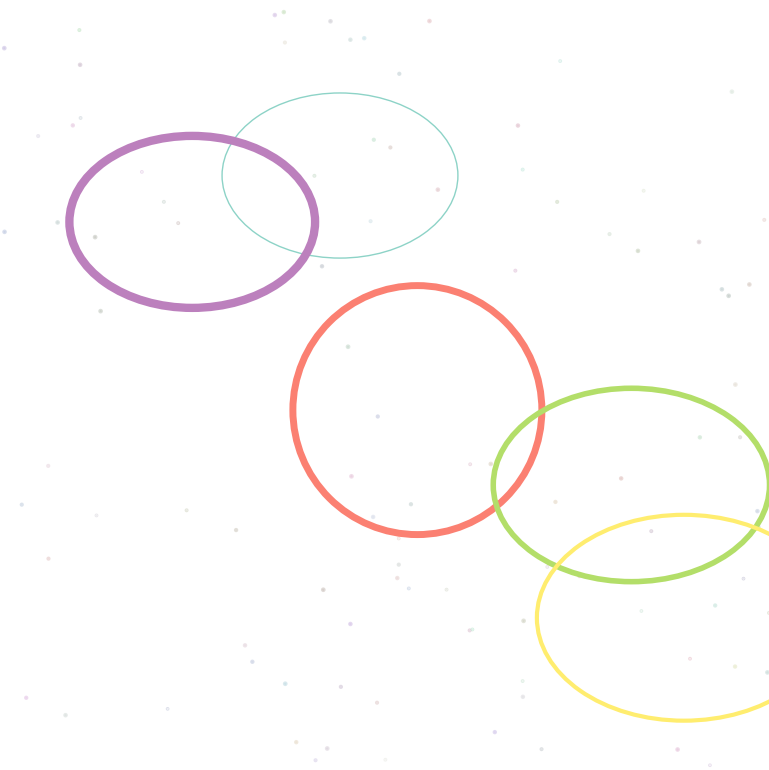[{"shape": "oval", "thickness": 0.5, "radius": 0.77, "center": [0.442, 0.772]}, {"shape": "circle", "thickness": 2.5, "radius": 0.81, "center": [0.542, 0.467]}, {"shape": "oval", "thickness": 2, "radius": 0.9, "center": [0.82, 0.37]}, {"shape": "oval", "thickness": 3, "radius": 0.8, "center": [0.25, 0.712]}, {"shape": "oval", "thickness": 1.5, "radius": 0.95, "center": [0.888, 0.198]}]